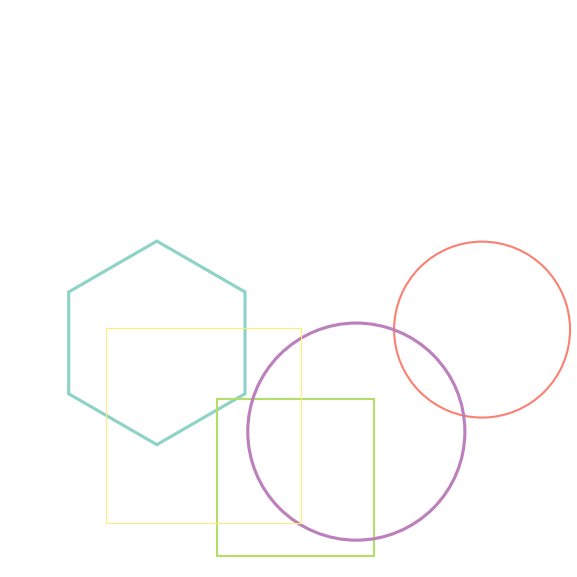[{"shape": "hexagon", "thickness": 1.5, "radius": 0.88, "center": [0.272, 0.405]}, {"shape": "circle", "thickness": 1, "radius": 0.76, "center": [0.835, 0.428]}, {"shape": "square", "thickness": 1, "radius": 0.68, "center": [0.511, 0.172]}, {"shape": "circle", "thickness": 1.5, "radius": 0.94, "center": [0.617, 0.252]}, {"shape": "square", "thickness": 0.5, "radius": 0.85, "center": [0.352, 0.262]}]